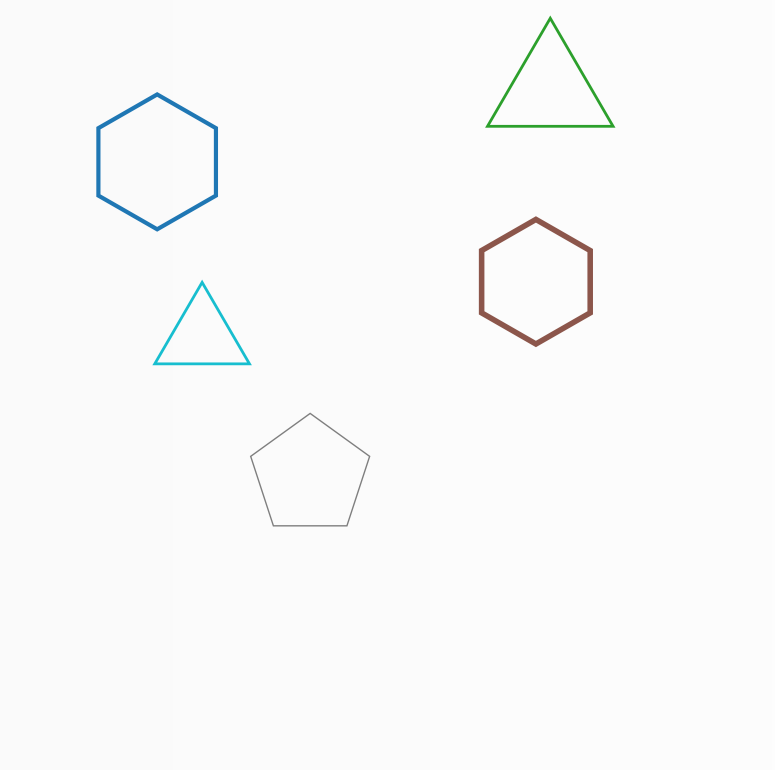[{"shape": "hexagon", "thickness": 1.5, "radius": 0.44, "center": [0.203, 0.79]}, {"shape": "triangle", "thickness": 1, "radius": 0.47, "center": [0.71, 0.883]}, {"shape": "hexagon", "thickness": 2, "radius": 0.4, "center": [0.692, 0.634]}, {"shape": "pentagon", "thickness": 0.5, "radius": 0.4, "center": [0.4, 0.382]}, {"shape": "triangle", "thickness": 1, "radius": 0.35, "center": [0.261, 0.563]}]